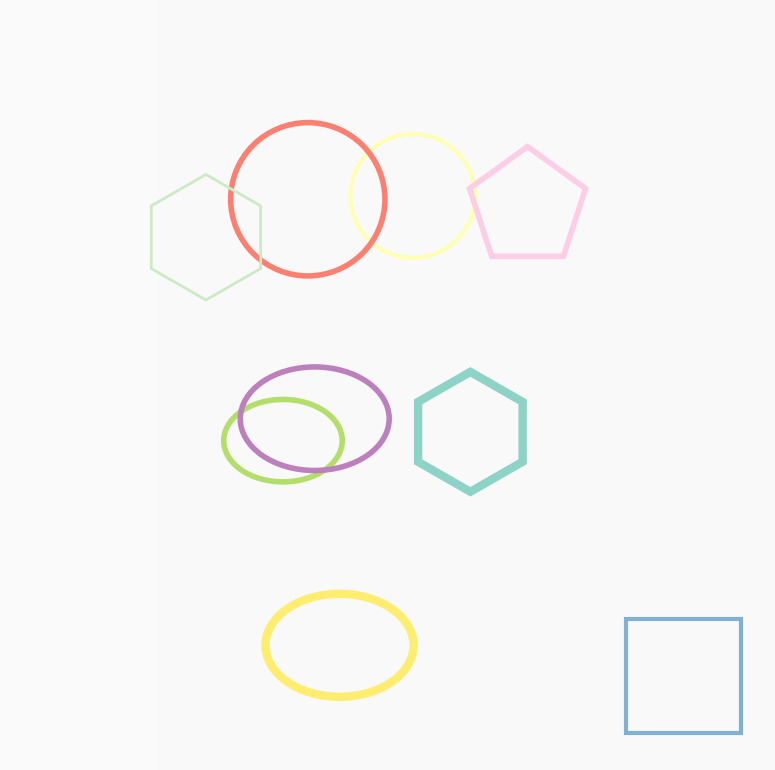[{"shape": "hexagon", "thickness": 3, "radius": 0.39, "center": [0.607, 0.439]}, {"shape": "circle", "thickness": 1.5, "radius": 0.4, "center": [0.533, 0.746]}, {"shape": "circle", "thickness": 2, "radius": 0.5, "center": [0.397, 0.741]}, {"shape": "square", "thickness": 1.5, "radius": 0.37, "center": [0.882, 0.122]}, {"shape": "oval", "thickness": 2, "radius": 0.38, "center": [0.365, 0.428]}, {"shape": "pentagon", "thickness": 2, "radius": 0.39, "center": [0.681, 0.731]}, {"shape": "oval", "thickness": 2, "radius": 0.48, "center": [0.406, 0.456]}, {"shape": "hexagon", "thickness": 1, "radius": 0.41, "center": [0.266, 0.692]}, {"shape": "oval", "thickness": 3, "radius": 0.48, "center": [0.438, 0.162]}]